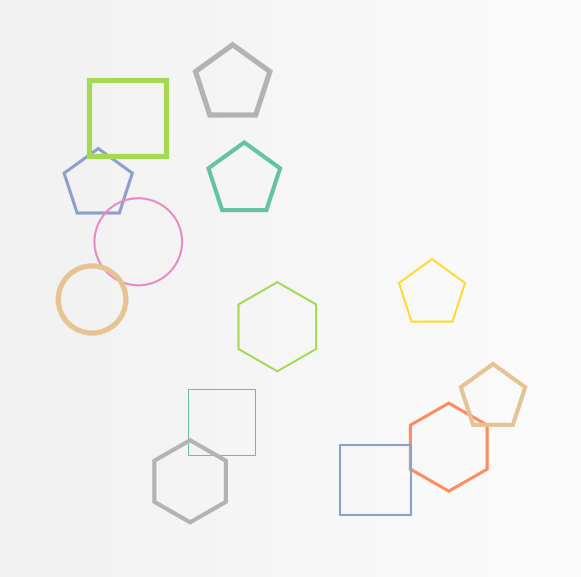[{"shape": "square", "thickness": 0.5, "radius": 0.29, "center": [0.381, 0.269]}, {"shape": "pentagon", "thickness": 2, "radius": 0.32, "center": [0.42, 0.688]}, {"shape": "hexagon", "thickness": 1.5, "radius": 0.38, "center": [0.772, 0.225]}, {"shape": "square", "thickness": 1, "radius": 0.3, "center": [0.646, 0.168]}, {"shape": "pentagon", "thickness": 1.5, "radius": 0.31, "center": [0.169, 0.68]}, {"shape": "circle", "thickness": 1, "radius": 0.38, "center": [0.238, 0.58]}, {"shape": "square", "thickness": 2.5, "radius": 0.33, "center": [0.219, 0.795]}, {"shape": "hexagon", "thickness": 1, "radius": 0.39, "center": [0.477, 0.433]}, {"shape": "pentagon", "thickness": 1, "radius": 0.3, "center": [0.743, 0.491]}, {"shape": "circle", "thickness": 2.5, "radius": 0.29, "center": [0.158, 0.481]}, {"shape": "pentagon", "thickness": 2, "radius": 0.29, "center": [0.848, 0.311]}, {"shape": "pentagon", "thickness": 2.5, "radius": 0.34, "center": [0.4, 0.854]}, {"shape": "hexagon", "thickness": 2, "radius": 0.36, "center": [0.327, 0.166]}]